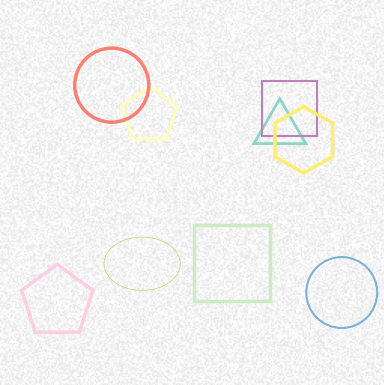[{"shape": "triangle", "thickness": 2, "radius": 0.39, "center": [0.727, 0.666]}, {"shape": "pentagon", "thickness": 2, "radius": 0.38, "center": [0.388, 0.7]}, {"shape": "circle", "thickness": 2.5, "radius": 0.48, "center": [0.29, 0.779]}, {"shape": "circle", "thickness": 1.5, "radius": 0.46, "center": [0.888, 0.24]}, {"shape": "oval", "thickness": 0.5, "radius": 0.49, "center": [0.369, 0.315]}, {"shape": "pentagon", "thickness": 2.5, "radius": 0.49, "center": [0.149, 0.216]}, {"shape": "square", "thickness": 1.5, "radius": 0.36, "center": [0.752, 0.718]}, {"shape": "square", "thickness": 2.5, "radius": 0.49, "center": [0.602, 0.318]}, {"shape": "hexagon", "thickness": 2.5, "radius": 0.43, "center": [0.789, 0.637]}]